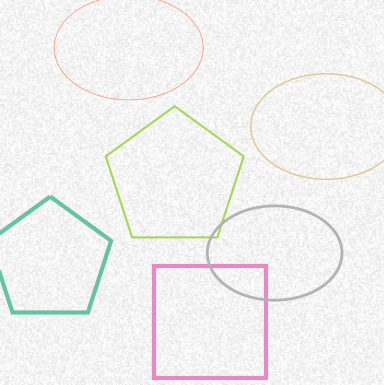[{"shape": "pentagon", "thickness": 3, "radius": 0.83, "center": [0.13, 0.323]}, {"shape": "oval", "thickness": 0.5, "radius": 0.97, "center": [0.334, 0.876]}, {"shape": "square", "thickness": 3, "radius": 0.73, "center": [0.546, 0.164]}, {"shape": "pentagon", "thickness": 1.5, "radius": 0.94, "center": [0.454, 0.536]}, {"shape": "oval", "thickness": 1, "radius": 0.98, "center": [0.847, 0.671]}, {"shape": "oval", "thickness": 2, "radius": 0.87, "center": [0.713, 0.343]}]